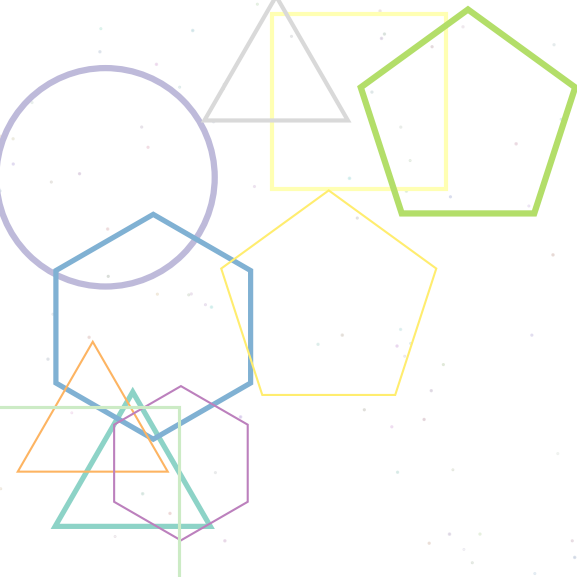[{"shape": "triangle", "thickness": 2.5, "radius": 0.78, "center": [0.23, 0.165]}, {"shape": "square", "thickness": 2, "radius": 0.76, "center": [0.622, 0.823]}, {"shape": "circle", "thickness": 3, "radius": 0.95, "center": [0.183, 0.692]}, {"shape": "hexagon", "thickness": 2.5, "radius": 0.97, "center": [0.265, 0.433]}, {"shape": "triangle", "thickness": 1, "radius": 0.75, "center": [0.161, 0.257]}, {"shape": "pentagon", "thickness": 3, "radius": 0.98, "center": [0.81, 0.787]}, {"shape": "triangle", "thickness": 2, "radius": 0.72, "center": [0.478, 0.862]}, {"shape": "hexagon", "thickness": 1, "radius": 0.67, "center": [0.313, 0.197]}, {"shape": "square", "thickness": 1.5, "radius": 0.92, "center": [0.126, 0.11]}, {"shape": "pentagon", "thickness": 1, "radius": 0.98, "center": [0.569, 0.474]}]